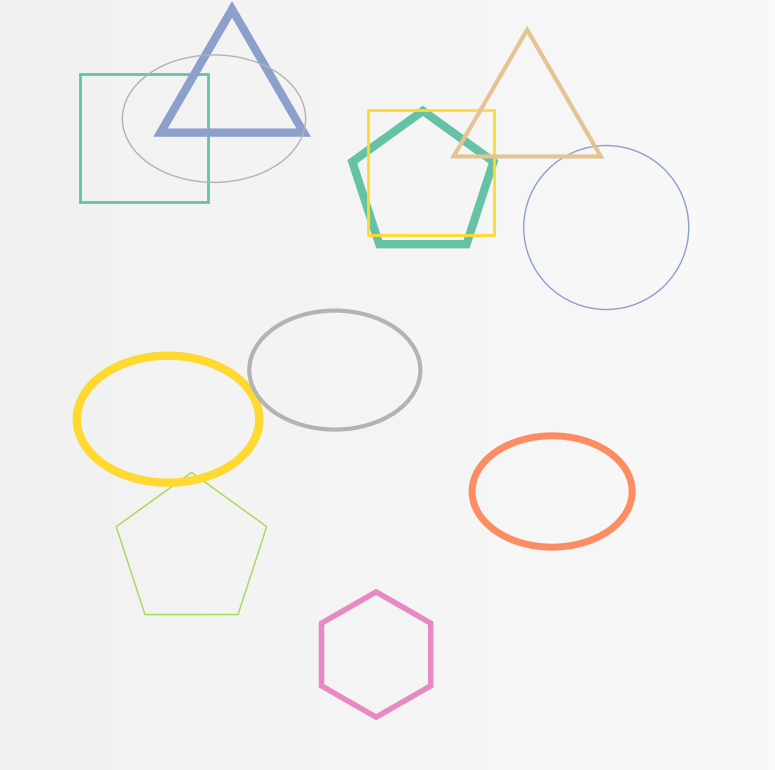[{"shape": "pentagon", "thickness": 3, "radius": 0.48, "center": [0.546, 0.76]}, {"shape": "square", "thickness": 1, "radius": 0.41, "center": [0.186, 0.821]}, {"shape": "oval", "thickness": 2.5, "radius": 0.52, "center": [0.712, 0.362]}, {"shape": "circle", "thickness": 0.5, "radius": 0.53, "center": [0.782, 0.705]}, {"shape": "triangle", "thickness": 3, "radius": 0.53, "center": [0.299, 0.881]}, {"shape": "hexagon", "thickness": 2, "radius": 0.41, "center": [0.485, 0.15]}, {"shape": "pentagon", "thickness": 0.5, "radius": 0.51, "center": [0.247, 0.284]}, {"shape": "square", "thickness": 1, "radius": 0.41, "center": [0.556, 0.776]}, {"shape": "oval", "thickness": 3, "radius": 0.59, "center": [0.217, 0.456]}, {"shape": "triangle", "thickness": 1.5, "radius": 0.55, "center": [0.68, 0.852]}, {"shape": "oval", "thickness": 0.5, "radius": 0.59, "center": [0.276, 0.846]}, {"shape": "oval", "thickness": 1.5, "radius": 0.55, "center": [0.432, 0.519]}]